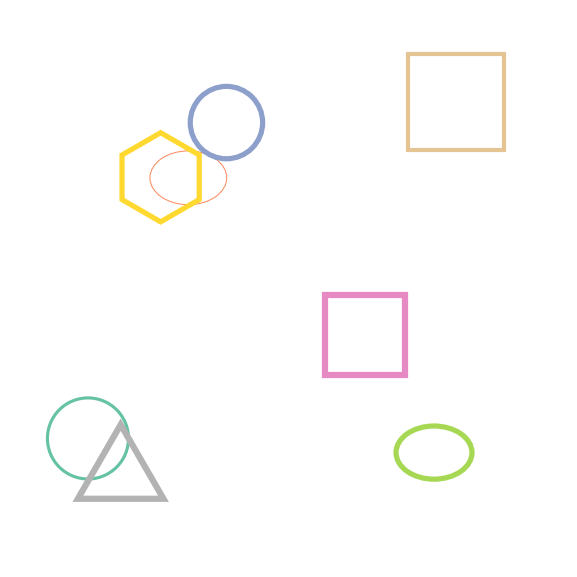[{"shape": "circle", "thickness": 1.5, "radius": 0.35, "center": [0.152, 0.24]}, {"shape": "oval", "thickness": 0.5, "radius": 0.33, "center": [0.326, 0.691]}, {"shape": "circle", "thickness": 2.5, "radius": 0.31, "center": [0.392, 0.787]}, {"shape": "square", "thickness": 3, "radius": 0.34, "center": [0.632, 0.419]}, {"shape": "oval", "thickness": 2.5, "radius": 0.33, "center": [0.752, 0.215]}, {"shape": "hexagon", "thickness": 2.5, "radius": 0.39, "center": [0.278, 0.692]}, {"shape": "square", "thickness": 2, "radius": 0.42, "center": [0.789, 0.822]}, {"shape": "triangle", "thickness": 3, "radius": 0.43, "center": [0.209, 0.178]}]